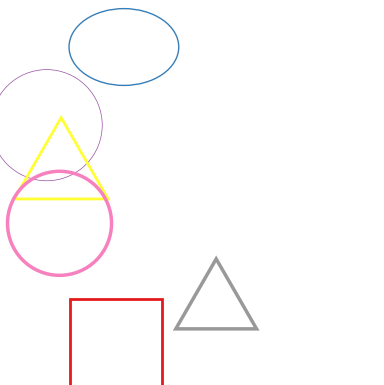[{"shape": "square", "thickness": 2, "radius": 0.6, "center": [0.302, 0.105]}, {"shape": "oval", "thickness": 1, "radius": 0.71, "center": [0.322, 0.878]}, {"shape": "circle", "thickness": 0.5, "radius": 0.72, "center": [0.121, 0.675]}, {"shape": "triangle", "thickness": 2, "radius": 0.7, "center": [0.159, 0.554]}, {"shape": "circle", "thickness": 2.5, "radius": 0.68, "center": [0.155, 0.42]}, {"shape": "triangle", "thickness": 2.5, "radius": 0.61, "center": [0.562, 0.206]}]